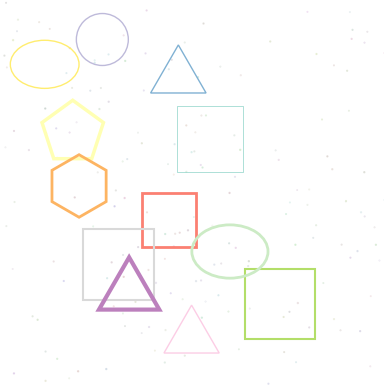[{"shape": "square", "thickness": 0.5, "radius": 0.43, "center": [0.546, 0.638]}, {"shape": "pentagon", "thickness": 2.5, "radius": 0.42, "center": [0.189, 0.656]}, {"shape": "circle", "thickness": 1, "radius": 0.34, "center": [0.266, 0.897]}, {"shape": "square", "thickness": 2, "radius": 0.35, "center": [0.438, 0.429]}, {"shape": "triangle", "thickness": 1, "radius": 0.42, "center": [0.463, 0.8]}, {"shape": "hexagon", "thickness": 2, "radius": 0.41, "center": [0.205, 0.517]}, {"shape": "square", "thickness": 1.5, "radius": 0.45, "center": [0.727, 0.211]}, {"shape": "triangle", "thickness": 1, "radius": 0.41, "center": [0.498, 0.124]}, {"shape": "square", "thickness": 1.5, "radius": 0.46, "center": [0.308, 0.314]}, {"shape": "triangle", "thickness": 3, "radius": 0.45, "center": [0.335, 0.241]}, {"shape": "oval", "thickness": 2, "radius": 0.49, "center": [0.597, 0.347]}, {"shape": "oval", "thickness": 1, "radius": 0.45, "center": [0.116, 0.833]}]